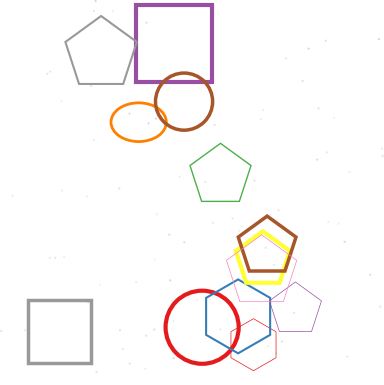[{"shape": "circle", "thickness": 3, "radius": 0.47, "center": [0.525, 0.15]}, {"shape": "hexagon", "thickness": 0.5, "radius": 0.34, "center": [0.658, 0.105]}, {"shape": "hexagon", "thickness": 1.5, "radius": 0.48, "center": [0.618, 0.178]}, {"shape": "pentagon", "thickness": 1, "radius": 0.42, "center": [0.573, 0.544]}, {"shape": "square", "thickness": 3, "radius": 0.5, "center": [0.452, 0.887]}, {"shape": "pentagon", "thickness": 0.5, "radius": 0.36, "center": [0.767, 0.197]}, {"shape": "oval", "thickness": 2, "radius": 0.36, "center": [0.36, 0.683]}, {"shape": "pentagon", "thickness": 3, "radius": 0.37, "center": [0.683, 0.325]}, {"shape": "pentagon", "thickness": 2.5, "radius": 0.39, "center": [0.694, 0.36]}, {"shape": "circle", "thickness": 2.5, "radius": 0.37, "center": [0.478, 0.736]}, {"shape": "pentagon", "thickness": 0.5, "radius": 0.48, "center": [0.68, 0.294]}, {"shape": "square", "thickness": 2.5, "radius": 0.41, "center": [0.155, 0.138]}, {"shape": "pentagon", "thickness": 1.5, "radius": 0.49, "center": [0.263, 0.861]}]